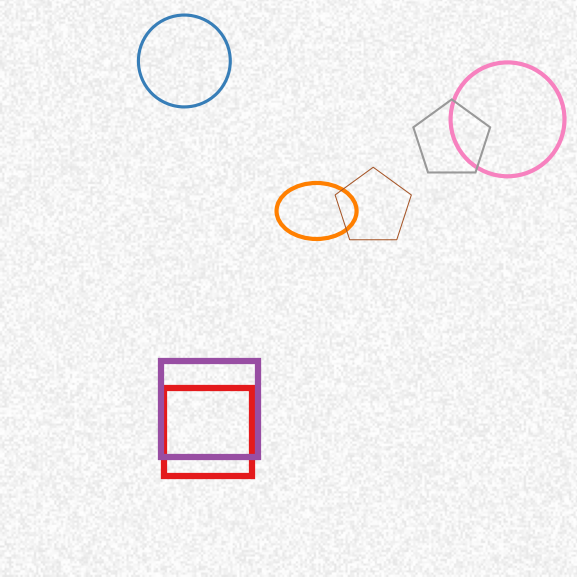[{"shape": "square", "thickness": 3, "radius": 0.38, "center": [0.361, 0.251]}, {"shape": "circle", "thickness": 1.5, "radius": 0.4, "center": [0.319, 0.894]}, {"shape": "square", "thickness": 3, "radius": 0.42, "center": [0.363, 0.291]}, {"shape": "oval", "thickness": 2, "radius": 0.35, "center": [0.548, 0.634]}, {"shape": "pentagon", "thickness": 0.5, "radius": 0.35, "center": [0.646, 0.64]}, {"shape": "circle", "thickness": 2, "radius": 0.49, "center": [0.879, 0.792]}, {"shape": "pentagon", "thickness": 1, "radius": 0.35, "center": [0.782, 0.757]}]